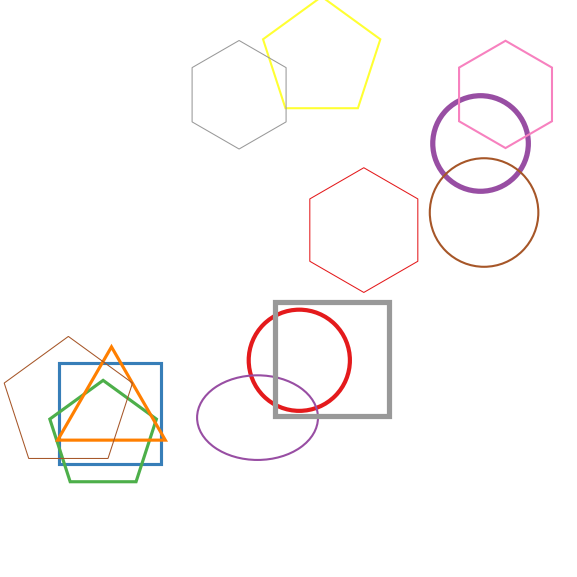[{"shape": "hexagon", "thickness": 0.5, "radius": 0.54, "center": [0.63, 0.601]}, {"shape": "circle", "thickness": 2, "radius": 0.44, "center": [0.518, 0.375]}, {"shape": "square", "thickness": 1.5, "radius": 0.44, "center": [0.19, 0.283]}, {"shape": "pentagon", "thickness": 1.5, "radius": 0.49, "center": [0.179, 0.243]}, {"shape": "circle", "thickness": 2.5, "radius": 0.41, "center": [0.832, 0.751]}, {"shape": "oval", "thickness": 1, "radius": 0.52, "center": [0.446, 0.276]}, {"shape": "triangle", "thickness": 1.5, "radius": 0.54, "center": [0.193, 0.291]}, {"shape": "pentagon", "thickness": 1, "radius": 0.53, "center": [0.557, 0.898]}, {"shape": "pentagon", "thickness": 0.5, "radius": 0.58, "center": [0.118, 0.3]}, {"shape": "circle", "thickness": 1, "radius": 0.47, "center": [0.838, 0.631]}, {"shape": "hexagon", "thickness": 1, "radius": 0.46, "center": [0.875, 0.836]}, {"shape": "square", "thickness": 2.5, "radius": 0.49, "center": [0.574, 0.377]}, {"shape": "hexagon", "thickness": 0.5, "radius": 0.47, "center": [0.414, 0.835]}]